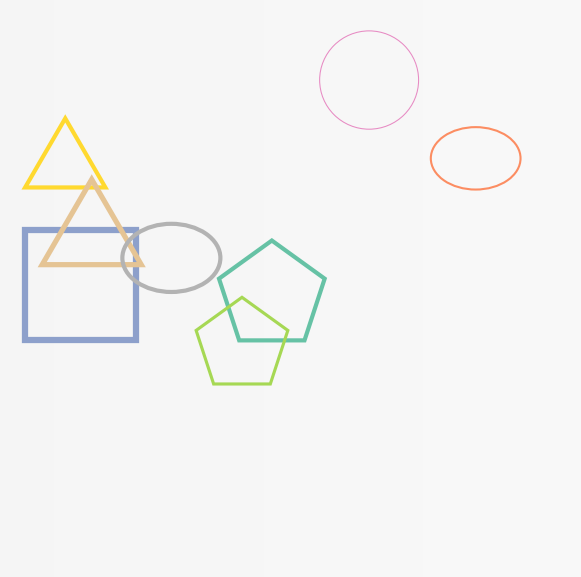[{"shape": "pentagon", "thickness": 2, "radius": 0.48, "center": [0.468, 0.487]}, {"shape": "oval", "thickness": 1, "radius": 0.39, "center": [0.818, 0.725]}, {"shape": "square", "thickness": 3, "radius": 0.48, "center": [0.139, 0.506]}, {"shape": "circle", "thickness": 0.5, "radius": 0.43, "center": [0.635, 0.861]}, {"shape": "pentagon", "thickness": 1.5, "radius": 0.41, "center": [0.416, 0.401]}, {"shape": "triangle", "thickness": 2, "radius": 0.4, "center": [0.112, 0.714]}, {"shape": "triangle", "thickness": 2.5, "radius": 0.49, "center": [0.158, 0.59]}, {"shape": "oval", "thickness": 2, "radius": 0.42, "center": [0.295, 0.553]}]